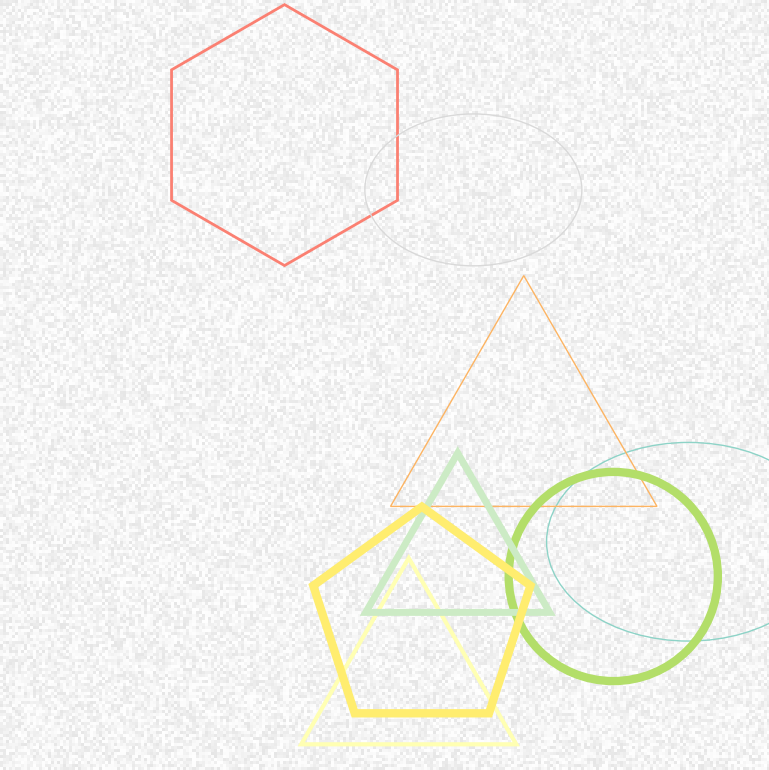[{"shape": "oval", "thickness": 0.5, "radius": 0.92, "center": [0.894, 0.296]}, {"shape": "triangle", "thickness": 1.5, "radius": 0.81, "center": [0.531, 0.114]}, {"shape": "hexagon", "thickness": 1, "radius": 0.85, "center": [0.37, 0.825]}, {"shape": "triangle", "thickness": 0.5, "radius": 1.0, "center": [0.68, 0.442]}, {"shape": "circle", "thickness": 3, "radius": 0.68, "center": [0.796, 0.251]}, {"shape": "oval", "thickness": 0.5, "radius": 0.7, "center": [0.615, 0.753]}, {"shape": "triangle", "thickness": 2.5, "radius": 0.69, "center": [0.594, 0.274]}, {"shape": "pentagon", "thickness": 3, "radius": 0.74, "center": [0.548, 0.194]}]